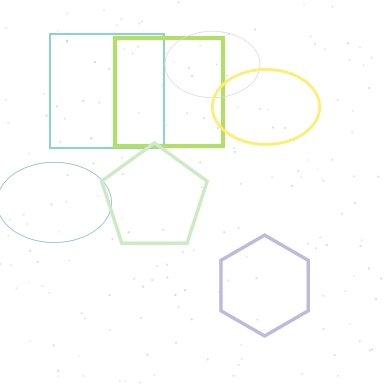[{"shape": "square", "thickness": 1.5, "radius": 0.74, "center": [0.278, 0.764]}, {"shape": "hexagon", "thickness": 2.5, "radius": 0.65, "center": [0.687, 0.258]}, {"shape": "oval", "thickness": 0.5, "radius": 0.74, "center": [0.141, 0.474]}, {"shape": "square", "thickness": 3, "radius": 0.7, "center": [0.438, 0.76]}, {"shape": "oval", "thickness": 0.5, "radius": 0.62, "center": [0.552, 0.833]}, {"shape": "pentagon", "thickness": 2.5, "radius": 0.72, "center": [0.401, 0.485]}, {"shape": "oval", "thickness": 2, "radius": 0.7, "center": [0.691, 0.722]}]